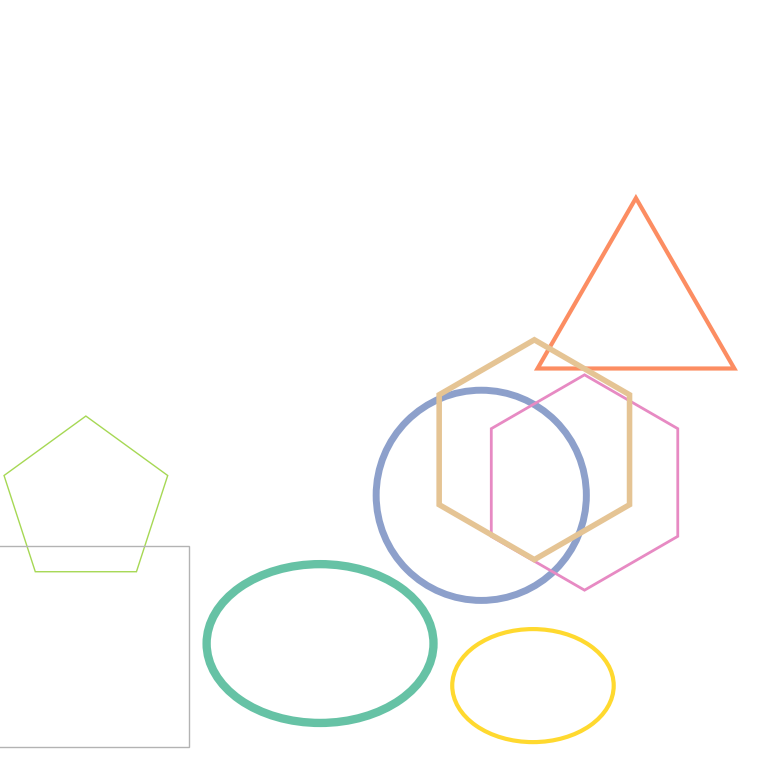[{"shape": "oval", "thickness": 3, "radius": 0.74, "center": [0.416, 0.164]}, {"shape": "triangle", "thickness": 1.5, "radius": 0.74, "center": [0.826, 0.595]}, {"shape": "circle", "thickness": 2.5, "radius": 0.68, "center": [0.625, 0.357]}, {"shape": "hexagon", "thickness": 1, "radius": 0.7, "center": [0.759, 0.373]}, {"shape": "pentagon", "thickness": 0.5, "radius": 0.56, "center": [0.112, 0.348]}, {"shape": "oval", "thickness": 1.5, "radius": 0.52, "center": [0.692, 0.11]}, {"shape": "hexagon", "thickness": 2, "radius": 0.71, "center": [0.694, 0.416]}, {"shape": "square", "thickness": 0.5, "radius": 0.65, "center": [0.115, 0.161]}]